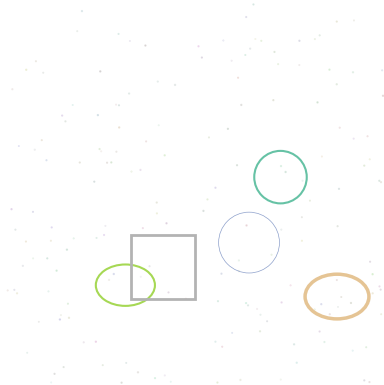[{"shape": "circle", "thickness": 1.5, "radius": 0.34, "center": [0.729, 0.54]}, {"shape": "circle", "thickness": 0.5, "radius": 0.39, "center": [0.647, 0.37]}, {"shape": "oval", "thickness": 1.5, "radius": 0.38, "center": [0.326, 0.259]}, {"shape": "oval", "thickness": 2.5, "radius": 0.41, "center": [0.875, 0.23]}, {"shape": "square", "thickness": 2, "radius": 0.41, "center": [0.424, 0.306]}]